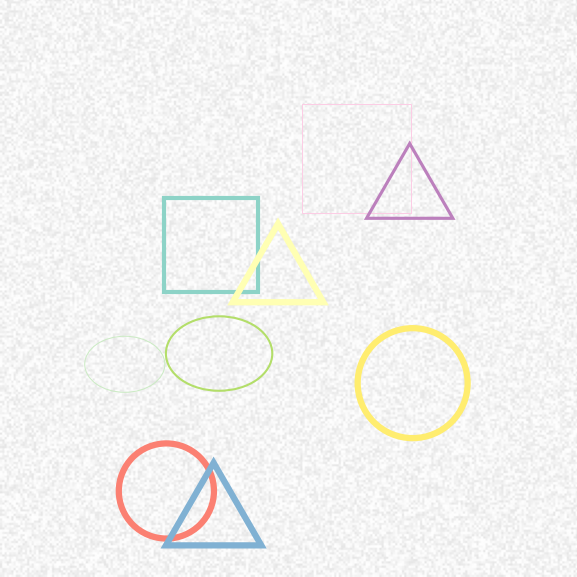[{"shape": "square", "thickness": 2, "radius": 0.41, "center": [0.365, 0.575]}, {"shape": "triangle", "thickness": 3, "radius": 0.45, "center": [0.481, 0.521]}, {"shape": "circle", "thickness": 3, "radius": 0.41, "center": [0.288, 0.149]}, {"shape": "triangle", "thickness": 3, "radius": 0.48, "center": [0.37, 0.102]}, {"shape": "oval", "thickness": 1, "radius": 0.46, "center": [0.379, 0.387]}, {"shape": "square", "thickness": 0.5, "radius": 0.47, "center": [0.618, 0.724]}, {"shape": "triangle", "thickness": 1.5, "radius": 0.43, "center": [0.709, 0.664]}, {"shape": "oval", "thickness": 0.5, "radius": 0.35, "center": [0.216, 0.368]}, {"shape": "circle", "thickness": 3, "radius": 0.48, "center": [0.715, 0.336]}]